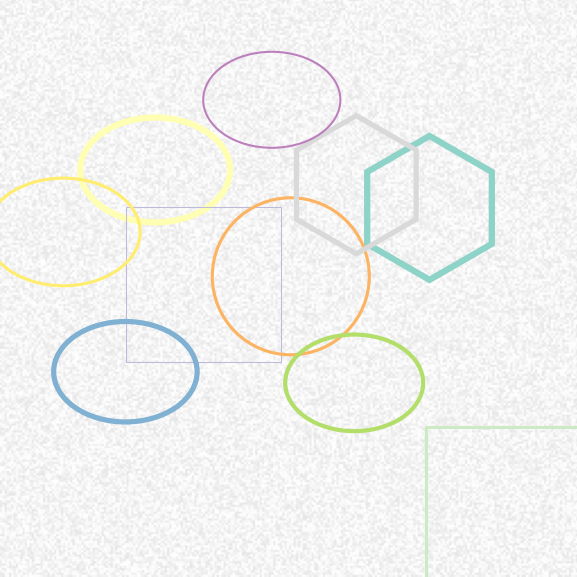[{"shape": "hexagon", "thickness": 3, "radius": 0.62, "center": [0.744, 0.639]}, {"shape": "oval", "thickness": 3, "radius": 0.65, "center": [0.269, 0.705]}, {"shape": "square", "thickness": 0.5, "radius": 0.67, "center": [0.352, 0.507]}, {"shape": "oval", "thickness": 2.5, "radius": 0.62, "center": [0.217, 0.355]}, {"shape": "circle", "thickness": 1.5, "radius": 0.68, "center": [0.504, 0.521]}, {"shape": "oval", "thickness": 2, "radius": 0.6, "center": [0.613, 0.336]}, {"shape": "hexagon", "thickness": 2.5, "radius": 0.6, "center": [0.617, 0.679]}, {"shape": "oval", "thickness": 1, "radius": 0.59, "center": [0.471, 0.826]}, {"shape": "square", "thickness": 1.5, "radius": 0.72, "center": [0.881, 0.115]}, {"shape": "oval", "thickness": 1.5, "radius": 0.67, "center": [0.11, 0.597]}]